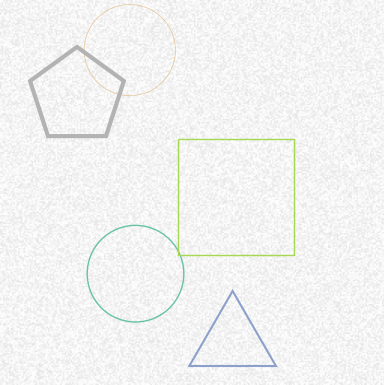[{"shape": "circle", "thickness": 1, "radius": 0.63, "center": [0.352, 0.289]}, {"shape": "triangle", "thickness": 1.5, "radius": 0.65, "center": [0.604, 0.114]}, {"shape": "square", "thickness": 1, "radius": 0.75, "center": [0.613, 0.489]}, {"shape": "circle", "thickness": 0.5, "radius": 0.59, "center": [0.337, 0.87]}, {"shape": "pentagon", "thickness": 3, "radius": 0.64, "center": [0.2, 0.75]}]